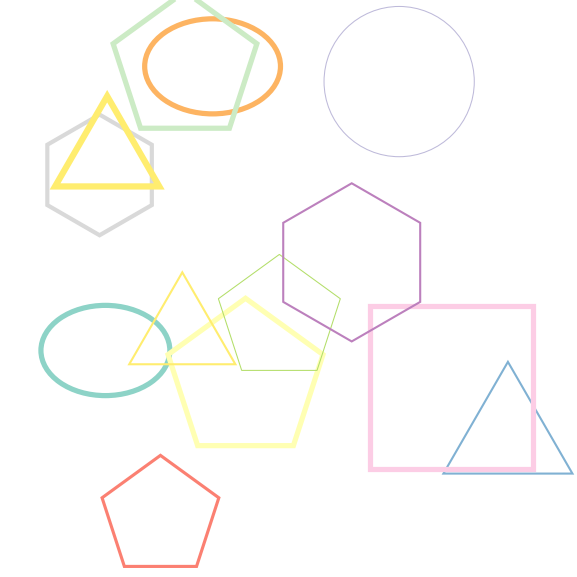[{"shape": "oval", "thickness": 2.5, "radius": 0.56, "center": [0.182, 0.392]}, {"shape": "pentagon", "thickness": 2.5, "radius": 0.71, "center": [0.425, 0.342]}, {"shape": "circle", "thickness": 0.5, "radius": 0.65, "center": [0.691, 0.858]}, {"shape": "pentagon", "thickness": 1.5, "radius": 0.53, "center": [0.278, 0.104]}, {"shape": "triangle", "thickness": 1, "radius": 0.64, "center": [0.88, 0.244]}, {"shape": "oval", "thickness": 2.5, "radius": 0.59, "center": [0.368, 0.884]}, {"shape": "pentagon", "thickness": 0.5, "radius": 0.55, "center": [0.484, 0.448]}, {"shape": "square", "thickness": 2.5, "radius": 0.71, "center": [0.781, 0.327]}, {"shape": "hexagon", "thickness": 2, "radius": 0.52, "center": [0.172, 0.696]}, {"shape": "hexagon", "thickness": 1, "radius": 0.68, "center": [0.609, 0.545]}, {"shape": "pentagon", "thickness": 2.5, "radius": 0.65, "center": [0.32, 0.883]}, {"shape": "triangle", "thickness": 3, "radius": 0.52, "center": [0.186, 0.728]}, {"shape": "triangle", "thickness": 1, "radius": 0.53, "center": [0.316, 0.421]}]